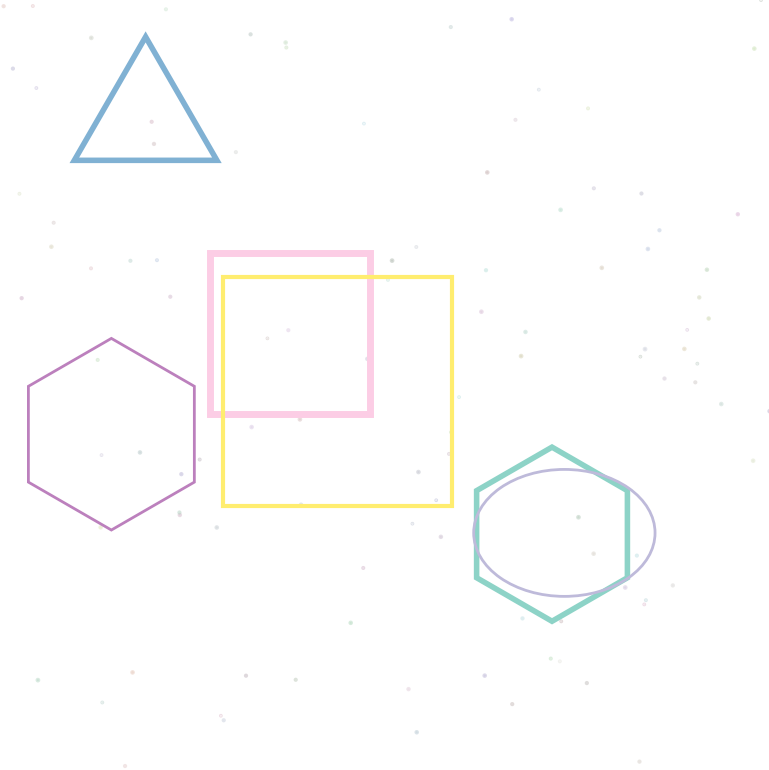[{"shape": "hexagon", "thickness": 2, "radius": 0.57, "center": [0.717, 0.306]}, {"shape": "oval", "thickness": 1, "radius": 0.59, "center": [0.733, 0.308]}, {"shape": "triangle", "thickness": 2, "radius": 0.53, "center": [0.189, 0.845]}, {"shape": "square", "thickness": 2.5, "radius": 0.52, "center": [0.376, 0.567]}, {"shape": "hexagon", "thickness": 1, "radius": 0.62, "center": [0.145, 0.436]}, {"shape": "square", "thickness": 1.5, "radius": 0.74, "center": [0.439, 0.492]}]